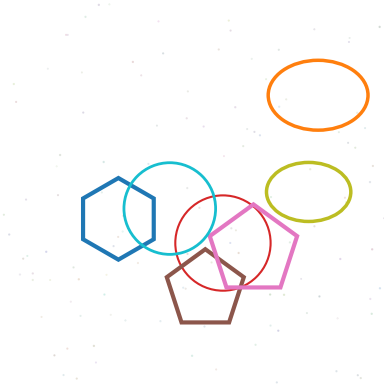[{"shape": "hexagon", "thickness": 3, "radius": 0.53, "center": [0.308, 0.432]}, {"shape": "oval", "thickness": 2.5, "radius": 0.65, "center": [0.826, 0.753]}, {"shape": "circle", "thickness": 1.5, "radius": 0.62, "center": [0.579, 0.369]}, {"shape": "pentagon", "thickness": 3, "radius": 0.53, "center": [0.533, 0.248]}, {"shape": "pentagon", "thickness": 3, "radius": 0.6, "center": [0.658, 0.35]}, {"shape": "oval", "thickness": 2.5, "radius": 0.55, "center": [0.802, 0.501]}, {"shape": "circle", "thickness": 2, "radius": 0.6, "center": [0.441, 0.458]}]